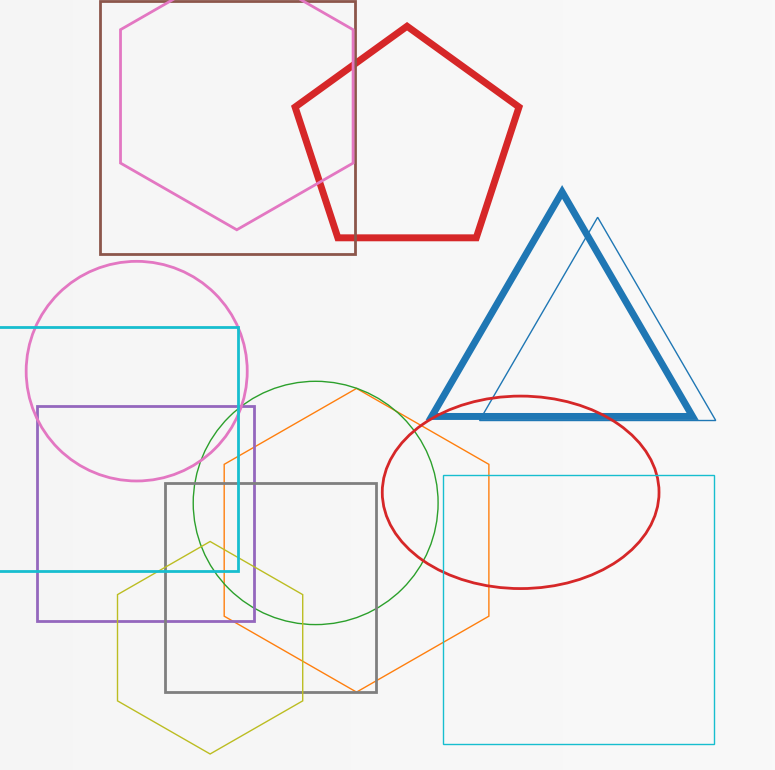[{"shape": "triangle", "thickness": 0.5, "radius": 0.88, "center": [0.771, 0.542]}, {"shape": "triangle", "thickness": 2.5, "radius": 0.97, "center": [0.725, 0.556]}, {"shape": "hexagon", "thickness": 0.5, "radius": 0.99, "center": [0.46, 0.298]}, {"shape": "circle", "thickness": 0.5, "radius": 0.79, "center": [0.407, 0.347]}, {"shape": "oval", "thickness": 1, "radius": 0.89, "center": [0.672, 0.361]}, {"shape": "pentagon", "thickness": 2.5, "radius": 0.76, "center": [0.525, 0.814]}, {"shape": "square", "thickness": 1, "radius": 0.7, "center": [0.187, 0.333]}, {"shape": "square", "thickness": 1, "radius": 0.82, "center": [0.294, 0.834]}, {"shape": "circle", "thickness": 1, "radius": 0.71, "center": [0.176, 0.518]}, {"shape": "hexagon", "thickness": 1, "radius": 0.87, "center": [0.306, 0.875]}, {"shape": "square", "thickness": 1, "radius": 0.68, "center": [0.349, 0.237]}, {"shape": "hexagon", "thickness": 0.5, "radius": 0.69, "center": [0.271, 0.159]}, {"shape": "square", "thickness": 0.5, "radius": 0.87, "center": [0.747, 0.209]}, {"shape": "square", "thickness": 1, "radius": 0.79, "center": [0.149, 0.417]}]